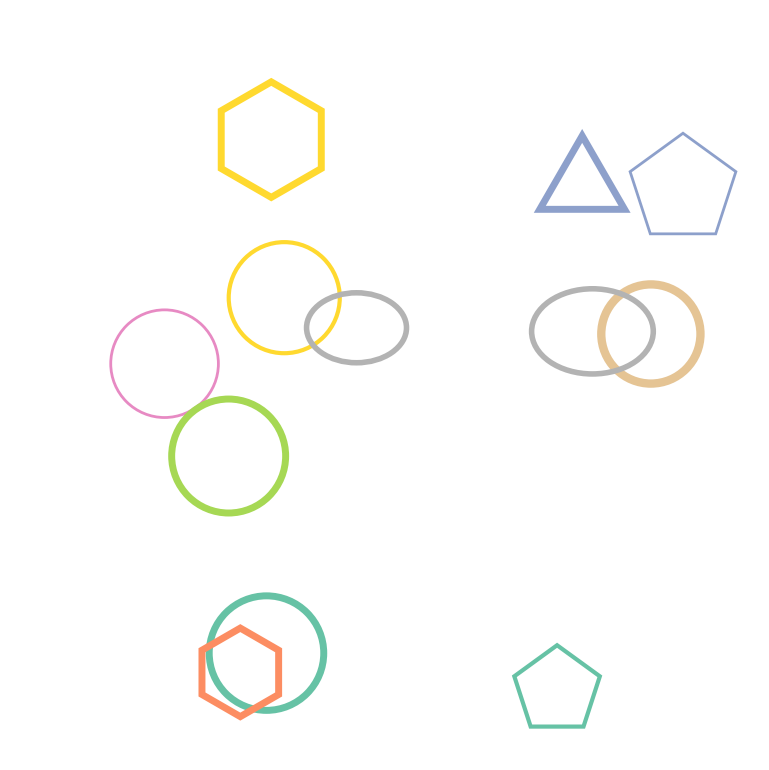[{"shape": "pentagon", "thickness": 1.5, "radius": 0.29, "center": [0.723, 0.104]}, {"shape": "circle", "thickness": 2.5, "radius": 0.37, "center": [0.346, 0.152]}, {"shape": "hexagon", "thickness": 2.5, "radius": 0.29, "center": [0.312, 0.127]}, {"shape": "triangle", "thickness": 2.5, "radius": 0.32, "center": [0.756, 0.76]}, {"shape": "pentagon", "thickness": 1, "radius": 0.36, "center": [0.887, 0.755]}, {"shape": "circle", "thickness": 1, "radius": 0.35, "center": [0.214, 0.528]}, {"shape": "circle", "thickness": 2.5, "radius": 0.37, "center": [0.297, 0.408]}, {"shape": "circle", "thickness": 1.5, "radius": 0.36, "center": [0.369, 0.613]}, {"shape": "hexagon", "thickness": 2.5, "radius": 0.38, "center": [0.352, 0.819]}, {"shape": "circle", "thickness": 3, "radius": 0.32, "center": [0.845, 0.566]}, {"shape": "oval", "thickness": 2, "radius": 0.32, "center": [0.463, 0.574]}, {"shape": "oval", "thickness": 2, "radius": 0.4, "center": [0.769, 0.57]}]